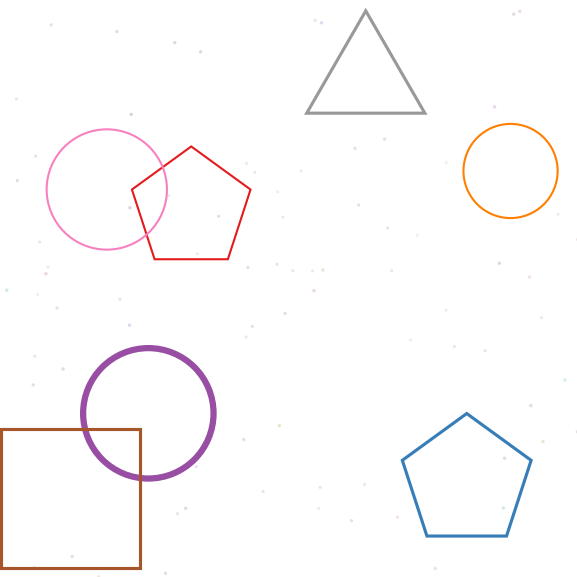[{"shape": "pentagon", "thickness": 1, "radius": 0.54, "center": [0.331, 0.638]}, {"shape": "pentagon", "thickness": 1.5, "radius": 0.59, "center": [0.808, 0.166]}, {"shape": "circle", "thickness": 3, "radius": 0.56, "center": [0.257, 0.283]}, {"shape": "circle", "thickness": 1, "radius": 0.41, "center": [0.884, 0.703]}, {"shape": "square", "thickness": 1.5, "radius": 0.6, "center": [0.122, 0.136]}, {"shape": "circle", "thickness": 1, "radius": 0.52, "center": [0.185, 0.671]}, {"shape": "triangle", "thickness": 1.5, "radius": 0.59, "center": [0.633, 0.862]}]